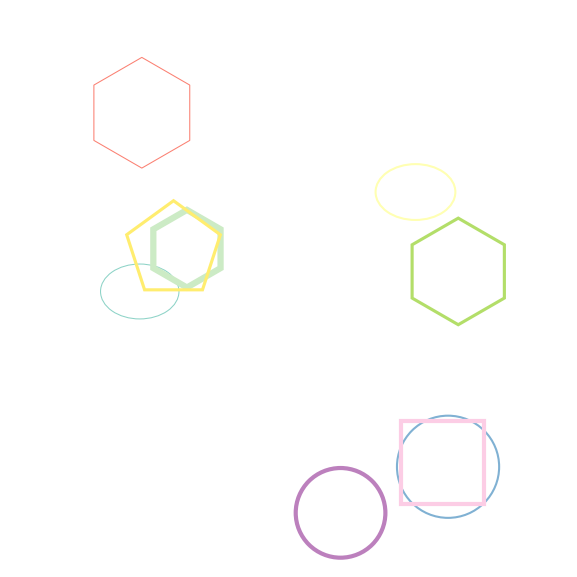[{"shape": "oval", "thickness": 0.5, "radius": 0.34, "center": [0.242, 0.494]}, {"shape": "oval", "thickness": 1, "radius": 0.35, "center": [0.719, 0.667]}, {"shape": "hexagon", "thickness": 0.5, "radius": 0.48, "center": [0.246, 0.804]}, {"shape": "circle", "thickness": 1, "radius": 0.44, "center": [0.776, 0.191]}, {"shape": "hexagon", "thickness": 1.5, "radius": 0.46, "center": [0.793, 0.529]}, {"shape": "square", "thickness": 2, "radius": 0.36, "center": [0.766, 0.199]}, {"shape": "circle", "thickness": 2, "radius": 0.39, "center": [0.59, 0.111]}, {"shape": "hexagon", "thickness": 3, "radius": 0.34, "center": [0.324, 0.568]}, {"shape": "pentagon", "thickness": 1.5, "radius": 0.43, "center": [0.3, 0.566]}]